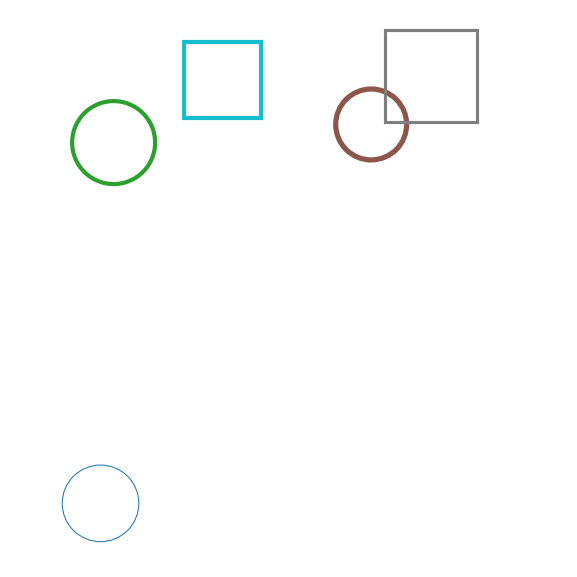[{"shape": "circle", "thickness": 0.5, "radius": 0.33, "center": [0.174, 0.128]}, {"shape": "circle", "thickness": 2, "radius": 0.36, "center": [0.197, 0.752]}, {"shape": "circle", "thickness": 2.5, "radius": 0.31, "center": [0.643, 0.784]}, {"shape": "square", "thickness": 1.5, "radius": 0.4, "center": [0.746, 0.868]}, {"shape": "square", "thickness": 2, "radius": 0.33, "center": [0.385, 0.86]}]